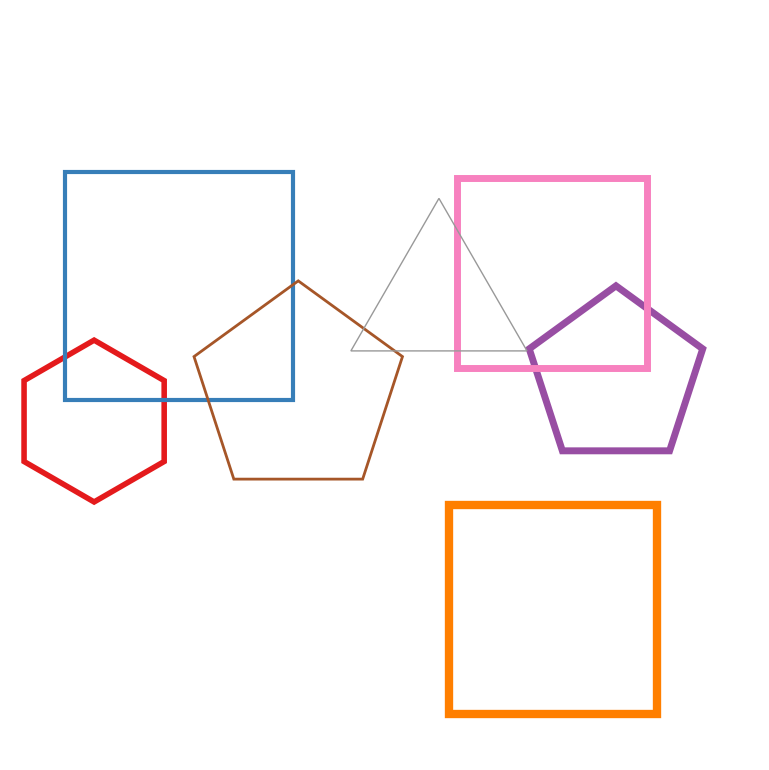[{"shape": "hexagon", "thickness": 2, "radius": 0.53, "center": [0.122, 0.453]}, {"shape": "square", "thickness": 1.5, "radius": 0.74, "center": [0.232, 0.629]}, {"shape": "pentagon", "thickness": 2.5, "radius": 0.59, "center": [0.8, 0.51]}, {"shape": "square", "thickness": 3, "radius": 0.68, "center": [0.719, 0.208]}, {"shape": "pentagon", "thickness": 1, "radius": 0.71, "center": [0.387, 0.493]}, {"shape": "square", "thickness": 2.5, "radius": 0.62, "center": [0.717, 0.645]}, {"shape": "triangle", "thickness": 0.5, "radius": 0.66, "center": [0.57, 0.61]}]